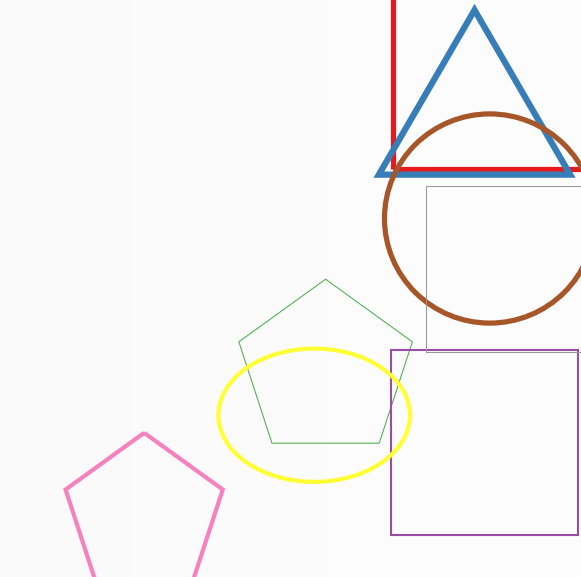[{"shape": "square", "thickness": 2.5, "radius": 0.9, "center": [0.856, 0.887]}, {"shape": "triangle", "thickness": 3, "radius": 0.95, "center": [0.816, 0.792]}, {"shape": "pentagon", "thickness": 0.5, "radius": 0.78, "center": [0.56, 0.359]}, {"shape": "square", "thickness": 1, "radius": 0.8, "center": [0.833, 0.233]}, {"shape": "oval", "thickness": 2, "radius": 0.82, "center": [0.541, 0.28]}, {"shape": "circle", "thickness": 2.5, "radius": 0.91, "center": [0.843, 0.621]}, {"shape": "pentagon", "thickness": 2, "radius": 0.71, "center": [0.248, 0.107]}, {"shape": "square", "thickness": 0.5, "radius": 0.72, "center": [0.878, 0.533]}]